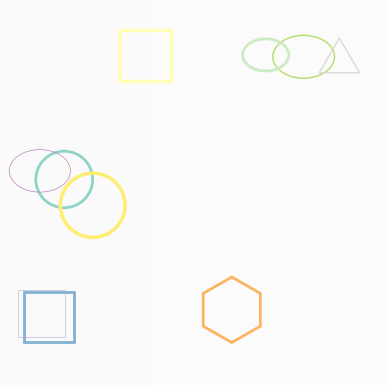[{"shape": "circle", "thickness": 2, "radius": 0.37, "center": [0.166, 0.534]}, {"shape": "square", "thickness": 2.5, "radius": 0.33, "center": [0.376, 0.856]}, {"shape": "square", "thickness": 0.5, "radius": 0.3, "center": [0.108, 0.185]}, {"shape": "square", "thickness": 2, "radius": 0.32, "center": [0.127, 0.177]}, {"shape": "hexagon", "thickness": 2, "radius": 0.43, "center": [0.598, 0.195]}, {"shape": "oval", "thickness": 1, "radius": 0.4, "center": [0.784, 0.853]}, {"shape": "triangle", "thickness": 1, "radius": 0.3, "center": [0.876, 0.841]}, {"shape": "oval", "thickness": 0.5, "radius": 0.39, "center": [0.103, 0.556]}, {"shape": "oval", "thickness": 2, "radius": 0.3, "center": [0.686, 0.857]}, {"shape": "circle", "thickness": 2.5, "radius": 0.42, "center": [0.239, 0.467]}]